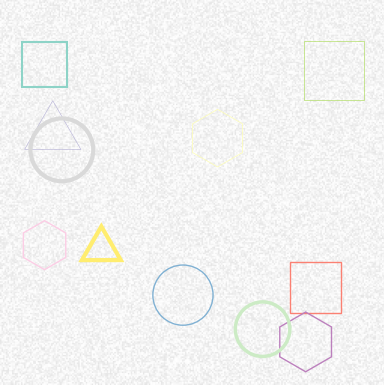[{"shape": "square", "thickness": 1.5, "radius": 0.29, "center": [0.116, 0.832]}, {"shape": "hexagon", "thickness": 0.5, "radius": 0.37, "center": [0.565, 0.641]}, {"shape": "triangle", "thickness": 0.5, "radius": 0.42, "center": [0.137, 0.654]}, {"shape": "square", "thickness": 1, "radius": 0.33, "center": [0.819, 0.253]}, {"shape": "circle", "thickness": 1, "radius": 0.39, "center": [0.475, 0.233]}, {"shape": "square", "thickness": 0.5, "radius": 0.39, "center": [0.868, 0.817]}, {"shape": "hexagon", "thickness": 1, "radius": 0.32, "center": [0.116, 0.363]}, {"shape": "circle", "thickness": 3, "radius": 0.41, "center": [0.161, 0.611]}, {"shape": "hexagon", "thickness": 1, "radius": 0.39, "center": [0.794, 0.112]}, {"shape": "circle", "thickness": 2.5, "radius": 0.35, "center": [0.682, 0.145]}, {"shape": "triangle", "thickness": 3, "radius": 0.29, "center": [0.263, 0.354]}]